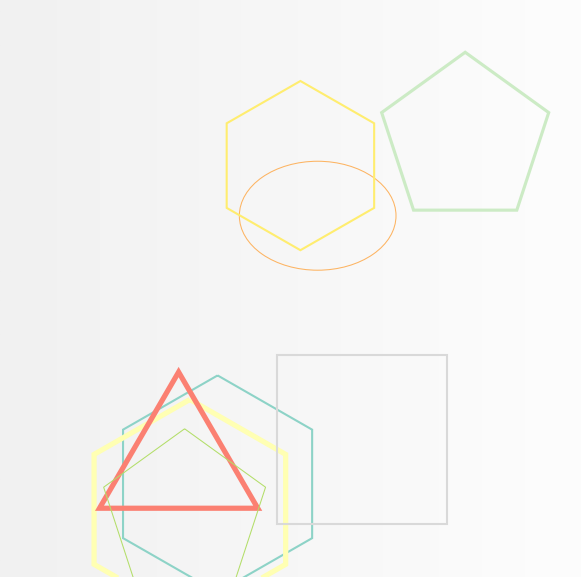[{"shape": "hexagon", "thickness": 1, "radius": 0.94, "center": [0.374, 0.161]}, {"shape": "hexagon", "thickness": 2.5, "radius": 0.95, "center": [0.327, 0.117]}, {"shape": "triangle", "thickness": 2.5, "radius": 0.79, "center": [0.307, 0.198]}, {"shape": "oval", "thickness": 0.5, "radius": 0.67, "center": [0.547, 0.626]}, {"shape": "pentagon", "thickness": 0.5, "radius": 0.73, "center": [0.318, 0.11]}, {"shape": "square", "thickness": 1, "radius": 0.73, "center": [0.623, 0.238]}, {"shape": "pentagon", "thickness": 1.5, "radius": 0.76, "center": [0.8, 0.757]}, {"shape": "hexagon", "thickness": 1, "radius": 0.73, "center": [0.517, 0.712]}]